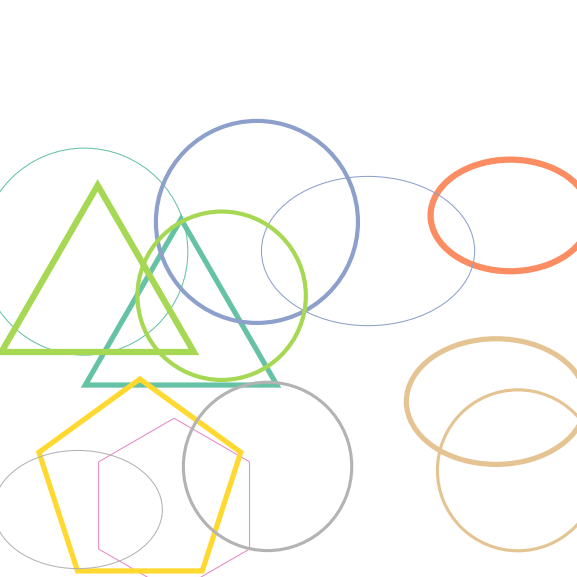[{"shape": "circle", "thickness": 0.5, "radius": 0.9, "center": [0.146, 0.563]}, {"shape": "triangle", "thickness": 2.5, "radius": 0.96, "center": [0.314, 0.428]}, {"shape": "oval", "thickness": 3, "radius": 0.69, "center": [0.884, 0.626]}, {"shape": "circle", "thickness": 2, "radius": 0.87, "center": [0.445, 0.615]}, {"shape": "oval", "thickness": 0.5, "radius": 0.92, "center": [0.637, 0.564]}, {"shape": "hexagon", "thickness": 0.5, "radius": 0.75, "center": [0.301, 0.124]}, {"shape": "circle", "thickness": 2, "radius": 0.73, "center": [0.384, 0.487]}, {"shape": "triangle", "thickness": 3, "radius": 0.96, "center": [0.169, 0.486]}, {"shape": "pentagon", "thickness": 2.5, "radius": 0.92, "center": [0.242, 0.159]}, {"shape": "oval", "thickness": 2.5, "radius": 0.78, "center": [0.859, 0.304]}, {"shape": "circle", "thickness": 1.5, "radius": 0.7, "center": [0.897, 0.185]}, {"shape": "circle", "thickness": 1.5, "radius": 0.73, "center": [0.463, 0.192]}, {"shape": "oval", "thickness": 0.5, "radius": 0.73, "center": [0.135, 0.117]}]